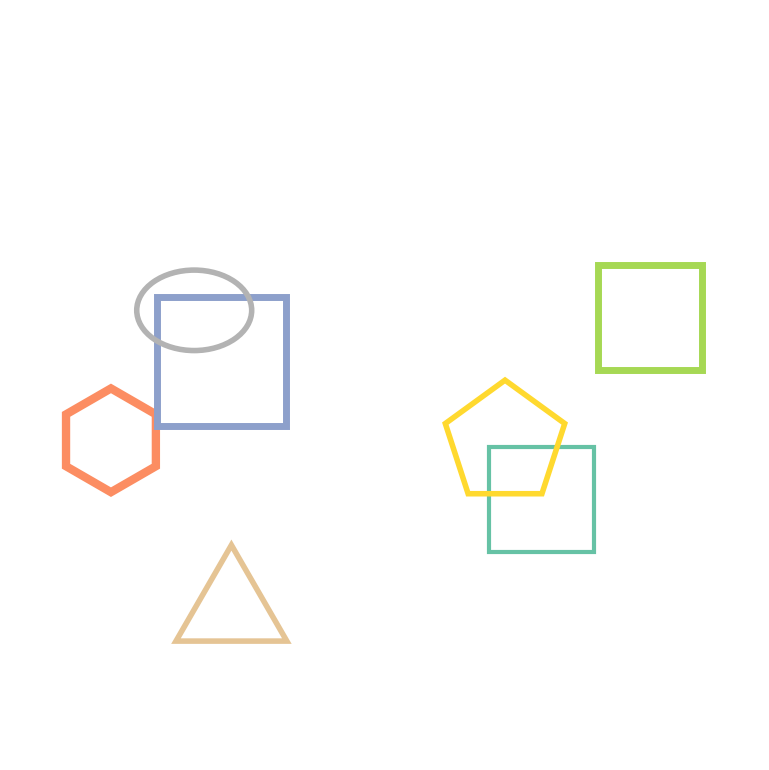[{"shape": "square", "thickness": 1.5, "radius": 0.34, "center": [0.703, 0.351]}, {"shape": "hexagon", "thickness": 3, "radius": 0.34, "center": [0.144, 0.428]}, {"shape": "square", "thickness": 2.5, "radius": 0.42, "center": [0.288, 0.53]}, {"shape": "square", "thickness": 2.5, "radius": 0.34, "center": [0.844, 0.588]}, {"shape": "pentagon", "thickness": 2, "radius": 0.41, "center": [0.656, 0.425]}, {"shape": "triangle", "thickness": 2, "radius": 0.42, "center": [0.301, 0.209]}, {"shape": "oval", "thickness": 2, "radius": 0.37, "center": [0.252, 0.597]}]